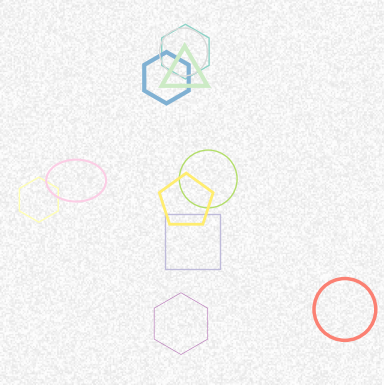[{"shape": "hexagon", "thickness": 1, "radius": 0.36, "center": [0.482, 0.866]}, {"shape": "hexagon", "thickness": 1, "radius": 0.29, "center": [0.101, 0.481]}, {"shape": "square", "thickness": 1, "radius": 0.36, "center": [0.499, 0.372]}, {"shape": "circle", "thickness": 2.5, "radius": 0.4, "center": [0.896, 0.196]}, {"shape": "hexagon", "thickness": 3, "radius": 0.33, "center": [0.432, 0.798]}, {"shape": "circle", "thickness": 1, "radius": 0.38, "center": [0.541, 0.535]}, {"shape": "oval", "thickness": 1.5, "radius": 0.39, "center": [0.198, 0.531]}, {"shape": "circle", "thickness": 1, "radius": 0.31, "center": [0.477, 0.865]}, {"shape": "hexagon", "thickness": 0.5, "radius": 0.4, "center": [0.47, 0.159]}, {"shape": "triangle", "thickness": 3, "radius": 0.34, "center": [0.48, 0.812]}, {"shape": "pentagon", "thickness": 2, "radius": 0.37, "center": [0.484, 0.477]}]